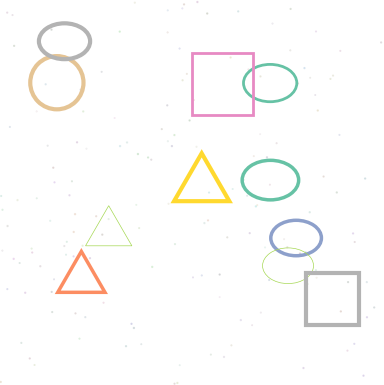[{"shape": "oval", "thickness": 2, "radius": 0.35, "center": [0.702, 0.784]}, {"shape": "oval", "thickness": 2.5, "radius": 0.37, "center": [0.702, 0.532]}, {"shape": "triangle", "thickness": 2.5, "radius": 0.35, "center": [0.211, 0.276]}, {"shape": "oval", "thickness": 2.5, "radius": 0.33, "center": [0.769, 0.382]}, {"shape": "square", "thickness": 2, "radius": 0.4, "center": [0.578, 0.781]}, {"shape": "triangle", "thickness": 0.5, "radius": 0.35, "center": [0.282, 0.396]}, {"shape": "oval", "thickness": 0.5, "radius": 0.33, "center": [0.748, 0.31]}, {"shape": "triangle", "thickness": 3, "radius": 0.41, "center": [0.524, 0.519]}, {"shape": "circle", "thickness": 3, "radius": 0.35, "center": [0.148, 0.785]}, {"shape": "oval", "thickness": 3, "radius": 0.33, "center": [0.168, 0.893]}, {"shape": "square", "thickness": 3, "radius": 0.34, "center": [0.864, 0.223]}]